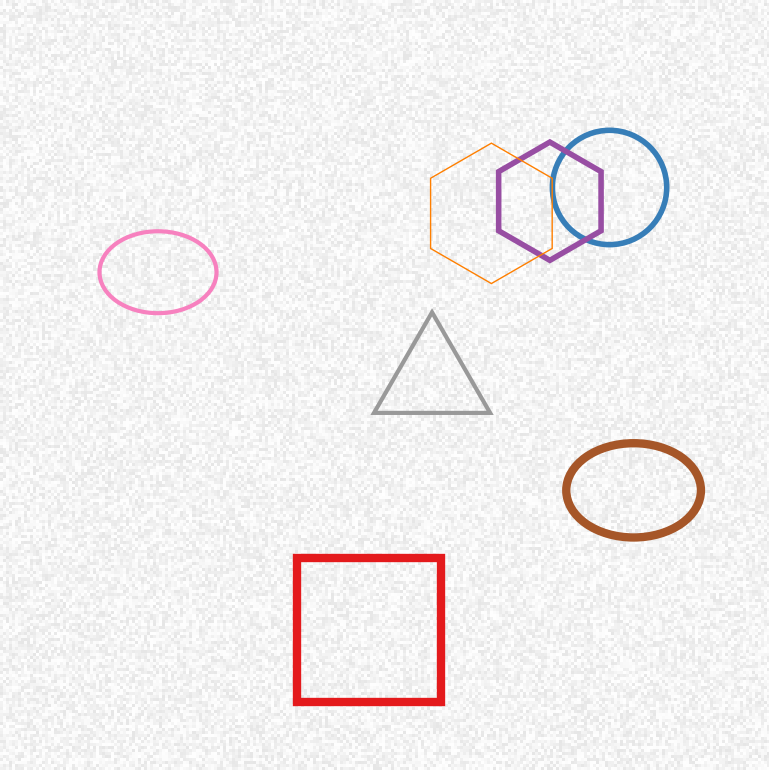[{"shape": "square", "thickness": 3, "radius": 0.47, "center": [0.479, 0.182]}, {"shape": "circle", "thickness": 2, "radius": 0.37, "center": [0.792, 0.757]}, {"shape": "hexagon", "thickness": 2, "radius": 0.38, "center": [0.714, 0.739]}, {"shape": "hexagon", "thickness": 0.5, "radius": 0.46, "center": [0.638, 0.723]}, {"shape": "oval", "thickness": 3, "radius": 0.44, "center": [0.823, 0.363]}, {"shape": "oval", "thickness": 1.5, "radius": 0.38, "center": [0.205, 0.646]}, {"shape": "triangle", "thickness": 1.5, "radius": 0.44, "center": [0.561, 0.507]}]